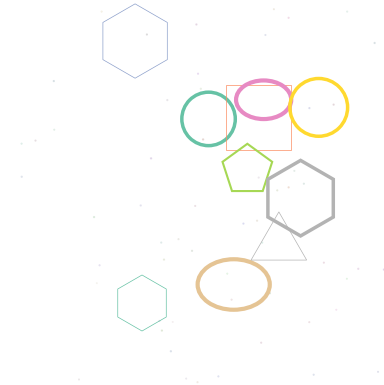[{"shape": "hexagon", "thickness": 0.5, "radius": 0.36, "center": [0.369, 0.213]}, {"shape": "circle", "thickness": 2.5, "radius": 0.35, "center": [0.542, 0.691]}, {"shape": "square", "thickness": 0.5, "radius": 0.42, "center": [0.672, 0.695]}, {"shape": "hexagon", "thickness": 0.5, "radius": 0.48, "center": [0.351, 0.893]}, {"shape": "oval", "thickness": 3, "radius": 0.36, "center": [0.685, 0.741]}, {"shape": "pentagon", "thickness": 1.5, "radius": 0.34, "center": [0.642, 0.559]}, {"shape": "circle", "thickness": 2.5, "radius": 0.38, "center": [0.828, 0.721]}, {"shape": "oval", "thickness": 3, "radius": 0.47, "center": [0.607, 0.261]}, {"shape": "triangle", "thickness": 0.5, "radius": 0.42, "center": [0.724, 0.366]}, {"shape": "hexagon", "thickness": 2.5, "radius": 0.49, "center": [0.781, 0.485]}]